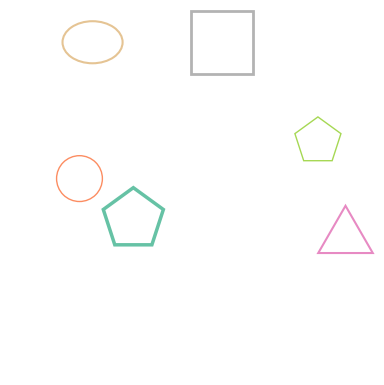[{"shape": "pentagon", "thickness": 2.5, "radius": 0.41, "center": [0.346, 0.43]}, {"shape": "circle", "thickness": 1, "radius": 0.3, "center": [0.206, 0.536]}, {"shape": "triangle", "thickness": 1.5, "radius": 0.41, "center": [0.897, 0.384]}, {"shape": "pentagon", "thickness": 1, "radius": 0.31, "center": [0.826, 0.633]}, {"shape": "oval", "thickness": 1.5, "radius": 0.39, "center": [0.24, 0.89]}, {"shape": "square", "thickness": 2, "radius": 0.41, "center": [0.577, 0.889]}]